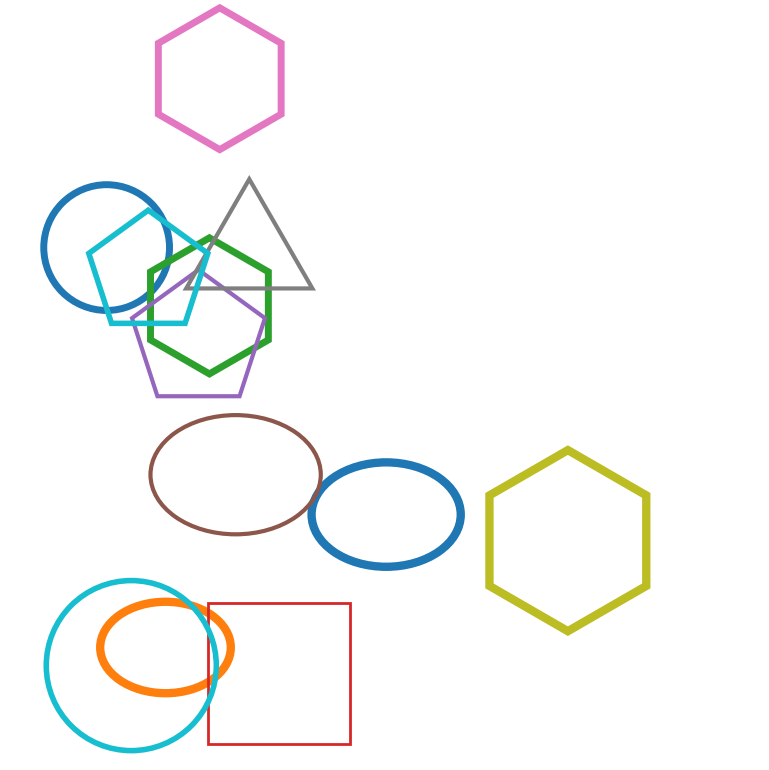[{"shape": "circle", "thickness": 2.5, "radius": 0.41, "center": [0.138, 0.678]}, {"shape": "oval", "thickness": 3, "radius": 0.48, "center": [0.502, 0.332]}, {"shape": "oval", "thickness": 3, "radius": 0.42, "center": [0.215, 0.159]}, {"shape": "hexagon", "thickness": 2.5, "radius": 0.44, "center": [0.272, 0.603]}, {"shape": "square", "thickness": 1, "radius": 0.46, "center": [0.362, 0.125]}, {"shape": "pentagon", "thickness": 1.5, "radius": 0.45, "center": [0.258, 0.559]}, {"shape": "oval", "thickness": 1.5, "radius": 0.55, "center": [0.306, 0.383]}, {"shape": "hexagon", "thickness": 2.5, "radius": 0.46, "center": [0.285, 0.898]}, {"shape": "triangle", "thickness": 1.5, "radius": 0.47, "center": [0.324, 0.673]}, {"shape": "hexagon", "thickness": 3, "radius": 0.59, "center": [0.737, 0.298]}, {"shape": "circle", "thickness": 2, "radius": 0.55, "center": [0.171, 0.136]}, {"shape": "pentagon", "thickness": 2, "radius": 0.41, "center": [0.193, 0.646]}]